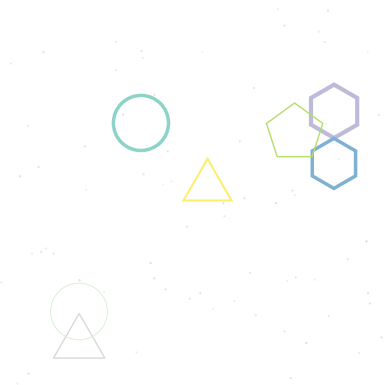[{"shape": "circle", "thickness": 2.5, "radius": 0.36, "center": [0.366, 0.681]}, {"shape": "hexagon", "thickness": 3, "radius": 0.35, "center": [0.868, 0.711]}, {"shape": "hexagon", "thickness": 2.5, "radius": 0.32, "center": [0.867, 0.576]}, {"shape": "pentagon", "thickness": 1, "radius": 0.39, "center": [0.765, 0.655]}, {"shape": "triangle", "thickness": 1, "radius": 0.39, "center": [0.206, 0.108]}, {"shape": "circle", "thickness": 0.5, "radius": 0.37, "center": [0.205, 0.191]}, {"shape": "triangle", "thickness": 1.5, "radius": 0.36, "center": [0.539, 0.515]}]